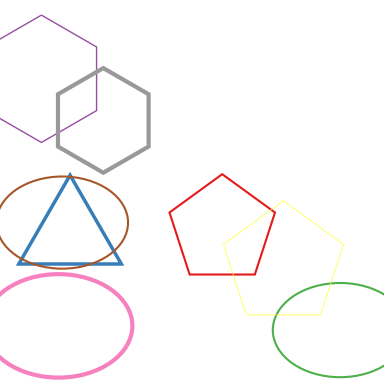[{"shape": "pentagon", "thickness": 1.5, "radius": 0.72, "center": [0.577, 0.404]}, {"shape": "triangle", "thickness": 2.5, "radius": 0.77, "center": [0.182, 0.391]}, {"shape": "oval", "thickness": 1.5, "radius": 0.87, "center": [0.883, 0.143]}, {"shape": "hexagon", "thickness": 1, "radius": 0.83, "center": [0.108, 0.795]}, {"shape": "pentagon", "thickness": 0.5, "radius": 0.82, "center": [0.736, 0.315]}, {"shape": "oval", "thickness": 1.5, "radius": 0.85, "center": [0.162, 0.422]}, {"shape": "oval", "thickness": 3, "radius": 0.96, "center": [0.152, 0.154]}, {"shape": "hexagon", "thickness": 3, "radius": 0.68, "center": [0.268, 0.687]}]